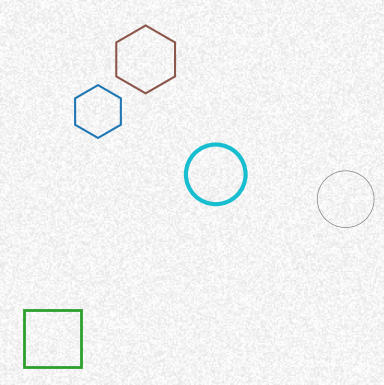[{"shape": "hexagon", "thickness": 1.5, "radius": 0.34, "center": [0.255, 0.71]}, {"shape": "square", "thickness": 2, "radius": 0.37, "center": [0.136, 0.121]}, {"shape": "hexagon", "thickness": 1.5, "radius": 0.44, "center": [0.378, 0.846]}, {"shape": "circle", "thickness": 0.5, "radius": 0.37, "center": [0.898, 0.483]}, {"shape": "circle", "thickness": 3, "radius": 0.39, "center": [0.56, 0.547]}]